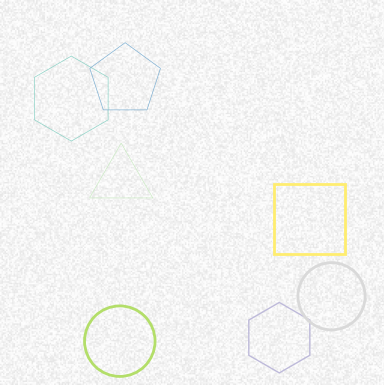[{"shape": "hexagon", "thickness": 0.5, "radius": 0.55, "center": [0.185, 0.744]}, {"shape": "hexagon", "thickness": 1, "radius": 0.46, "center": [0.725, 0.123]}, {"shape": "pentagon", "thickness": 0.5, "radius": 0.48, "center": [0.325, 0.793]}, {"shape": "circle", "thickness": 2, "radius": 0.46, "center": [0.311, 0.114]}, {"shape": "circle", "thickness": 2, "radius": 0.44, "center": [0.861, 0.231]}, {"shape": "triangle", "thickness": 0.5, "radius": 0.47, "center": [0.315, 0.533]}, {"shape": "square", "thickness": 2, "radius": 0.46, "center": [0.804, 0.431]}]